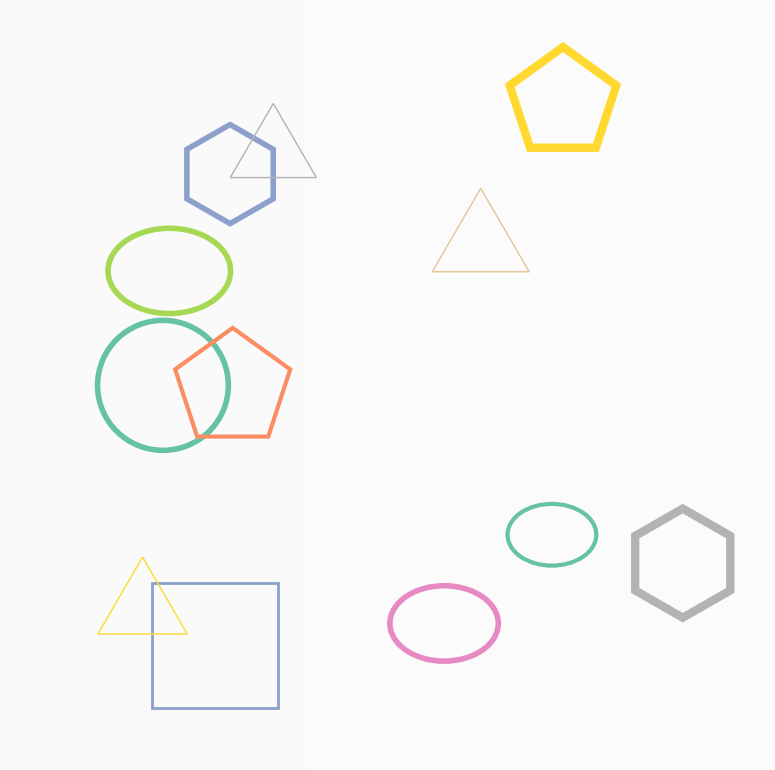[{"shape": "circle", "thickness": 2, "radius": 0.42, "center": [0.21, 0.5]}, {"shape": "oval", "thickness": 1.5, "radius": 0.29, "center": [0.712, 0.306]}, {"shape": "pentagon", "thickness": 1.5, "radius": 0.39, "center": [0.3, 0.496]}, {"shape": "square", "thickness": 1, "radius": 0.41, "center": [0.278, 0.161]}, {"shape": "hexagon", "thickness": 2, "radius": 0.32, "center": [0.297, 0.774]}, {"shape": "oval", "thickness": 2, "radius": 0.35, "center": [0.573, 0.19]}, {"shape": "oval", "thickness": 2, "radius": 0.4, "center": [0.218, 0.648]}, {"shape": "pentagon", "thickness": 3, "radius": 0.36, "center": [0.726, 0.867]}, {"shape": "triangle", "thickness": 0.5, "radius": 0.33, "center": [0.184, 0.21]}, {"shape": "triangle", "thickness": 0.5, "radius": 0.36, "center": [0.62, 0.683]}, {"shape": "hexagon", "thickness": 3, "radius": 0.35, "center": [0.881, 0.269]}, {"shape": "triangle", "thickness": 0.5, "radius": 0.32, "center": [0.353, 0.801]}]